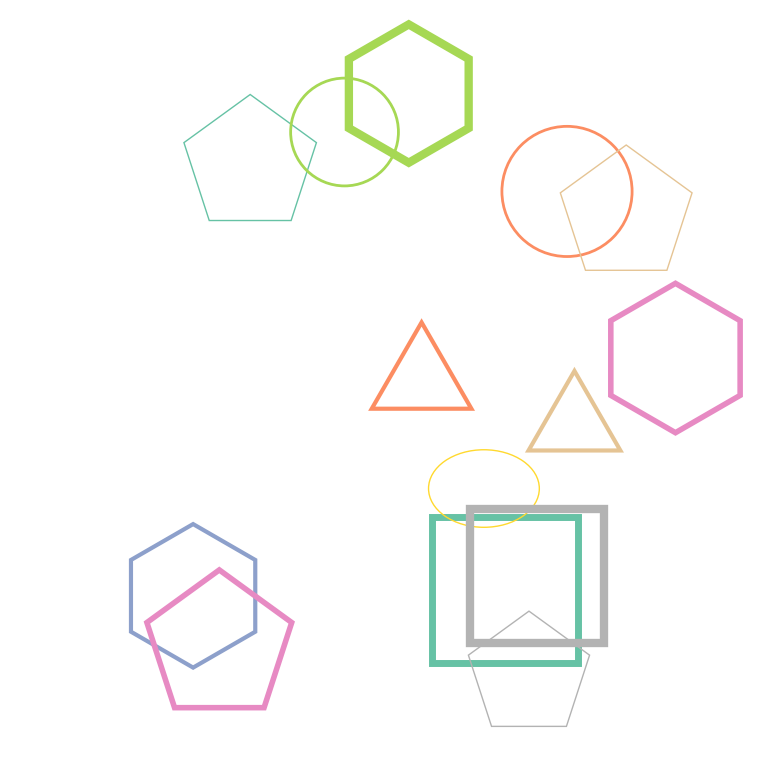[{"shape": "square", "thickness": 2.5, "radius": 0.47, "center": [0.656, 0.234]}, {"shape": "pentagon", "thickness": 0.5, "radius": 0.45, "center": [0.325, 0.787]}, {"shape": "triangle", "thickness": 1.5, "radius": 0.37, "center": [0.548, 0.507]}, {"shape": "circle", "thickness": 1, "radius": 0.42, "center": [0.736, 0.751]}, {"shape": "hexagon", "thickness": 1.5, "radius": 0.47, "center": [0.251, 0.226]}, {"shape": "pentagon", "thickness": 2, "radius": 0.49, "center": [0.285, 0.161]}, {"shape": "hexagon", "thickness": 2, "radius": 0.48, "center": [0.877, 0.535]}, {"shape": "hexagon", "thickness": 3, "radius": 0.45, "center": [0.531, 0.878]}, {"shape": "circle", "thickness": 1, "radius": 0.35, "center": [0.447, 0.829]}, {"shape": "oval", "thickness": 0.5, "radius": 0.36, "center": [0.628, 0.366]}, {"shape": "triangle", "thickness": 1.5, "radius": 0.34, "center": [0.746, 0.449]}, {"shape": "pentagon", "thickness": 0.5, "radius": 0.45, "center": [0.813, 0.722]}, {"shape": "square", "thickness": 3, "radius": 0.43, "center": [0.698, 0.252]}, {"shape": "pentagon", "thickness": 0.5, "radius": 0.41, "center": [0.687, 0.124]}]